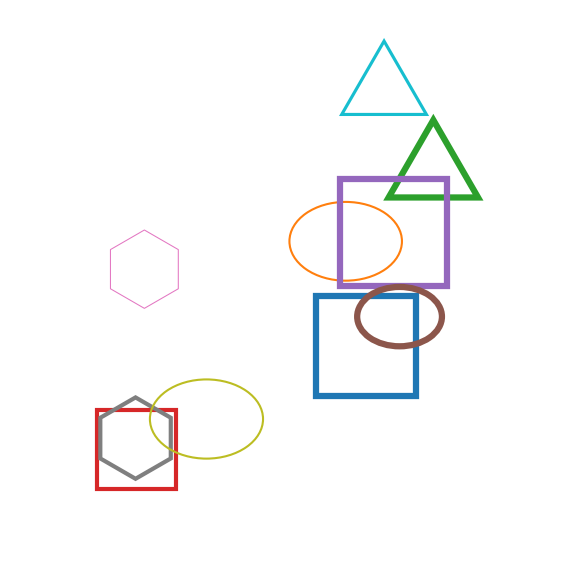[{"shape": "square", "thickness": 3, "radius": 0.43, "center": [0.634, 0.399]}, {"shape": "oval", "thickness": 1, "radius": 0.49, "center": [0.599, 0.581]}, {"shape": "triangle", "thickness": 3, "radius": 0.45, "center": [0.75, 0.702]}, {"shape": "square", "thickness": 2, "radius": 0.34, "center": [0.237, 0.221]}, {"shape": "square", "thickness": 3, "radius": 0.46, "center": [0.681, 0.597]}, {"shape": "oval", "thickness": 3, "radius": 0.37, "center": [0.692, 0.451]}, {"shape": "hexagon", "thickness": 0.5, "radius": 0.34, "center": [0.25, 0.533]}, {"shape": "hexagon", "thickness": 2, "radius": 0.35, "center": [0.235, 0.241]}, {"shape": "oval", "thickness": 1, "radius": 0.49, "center": [0.358, 0.274]}, {"shape": "triangle", "thickness": 1.5, "radius": 0.42, "center": [0.665, 0.843]}]